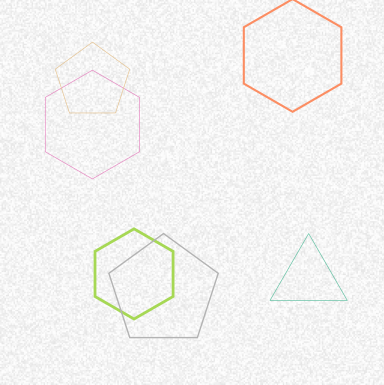[{"shape": "triangle", "thickness": 0.5, "radius": 0.58, "center": [0.802, 0.277]}, {"shape": "hexagon", "thickness": 1.5, "radius": 0.73, "center": [0.76, 0.856]}, {"shape": "hexagon", "thickness": 0.5, "radius": 0.71, "center": [0.24, 0.676]}, {"shape": "hexagon", "thickness": 2, "radius": 0.59, "center": [0.348, 0.288]}, {"shape": "pentagon", "thickness": 0.5, "radius": 0.51, "center": [0.24, 0.789]}, {"shape": "pentagon", "thickness": 1, "radius": 0.75, "center": [0.425, 0.244]}]